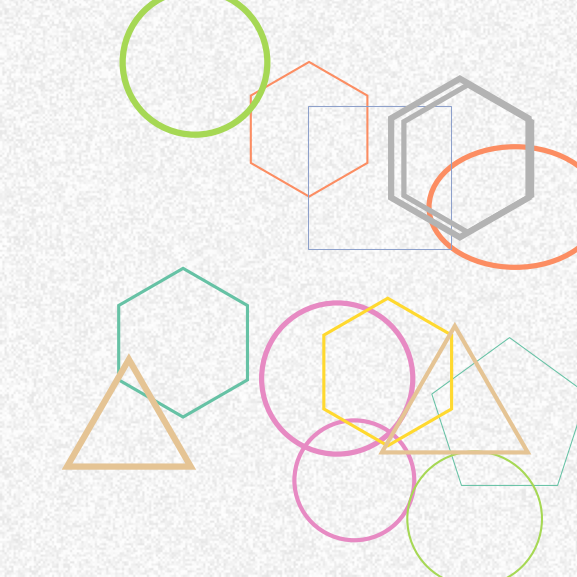[{"shape": "hexagon", "thickness": 1.5, "radius": 0.64, "center": [0.317, 0.406]}, {"shape": "pentagon", "thickness": 0.5, "radius": 0.71, "center": [0.882, 0.273]}, {"shape": "hexagon", "thickness": 1, "radius": 0.58, "center": [0.535, 0.775]}, {"shape": "oval", "thickness": 2.5, "radius": 0.75, "center": [0.892, 0.641]}, {"shape": "square", "thickness": 0.5, "radius": 0.62, "center": [0.657, 0.692]}, {"shape": "circle", "thickness": 2, "radius": 0.52, "center": [0.614, 0.167]}, {"shape": "circle", "thickness": 2.5, "radius": 0.65, "center": [0.584, 0.344]}, {"shape": "circle", "thickness": 3, "radius": 0.63, "center": [0.338, 0.891]}, {"shape": "circle", "thickness": 1, "radius": 0.58, "center": [0.822, 0.101]}, {"shape": "hexagon", "thickness": 1.5, "radius": 0.64, "center": [0.671, 0.355]}, {"shape": "triangle", "thickness": 2, "radius": 0.73, "center": [0.788, 0.289]}, {"shape": "triangle", "thickness": 3, "radius": 0.62, "center": [0.223, 0.253]}, {"shape": "hexagon", "thickness": 2.5, "radius": 0.64, "center": [0.81, 0.724]}, {"shape": "hexagon", "thickness": 3, "radius": 0.69, "center": [0.796, 0.726]}]